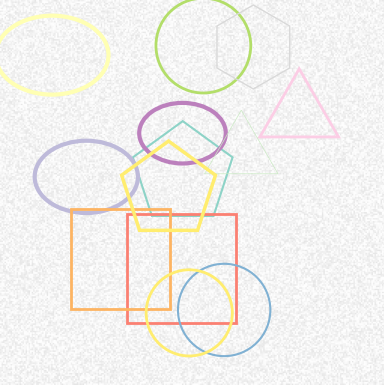[{"shape": "pentagon", "thickness": 1.5, "radius": 0.68, "center": [0.475, 0.549]}, {"shape": "oval", "thickness": 3, "radius": 0.73, "center": [0.135, 0.857]}, {"shape": "oval", "thickness": 3, "radius": 0.67, "center": [0.224, 0.541]}, {"shape": "square", "thickness": 2, "radius": 0.71, "center": [0.471, 0.303]}, {"shape": "circle", "thickness": 1.5, "radius": 0.6, "center": [0.582, 0.195]}, {"shape": "square", "thickness": 2, "radius": 0.65, "center": [0.313, 0.327]}, {"shape": "circle", "thickness": 2, "radius": 0.62, "center": [0.528, 0.882]}, {"shape": "triangle", "thickness": 2, "radius": 0.59, "center": [0.777, 0.703]}, {"shape": "hexagon", "thickness": 1, "radius": 0.55, "center": [0.658, 0.878]}, {"shape": "oval", "thickness": 3, "radius": 0.56, "center": [0.474, 0.654]}, {"shape": "triangle", "thickness": 0.5, "radius": 0.55, "center": [0.627, 0.604]}, {"shape": "pentagon", "thickness": 2.5, "radius": 0.64, "center": [0.438, 0.505]}, {"shape": "circle", "thickness": 2, "radius": 0.56, "center": [0.492, 0.187]}]